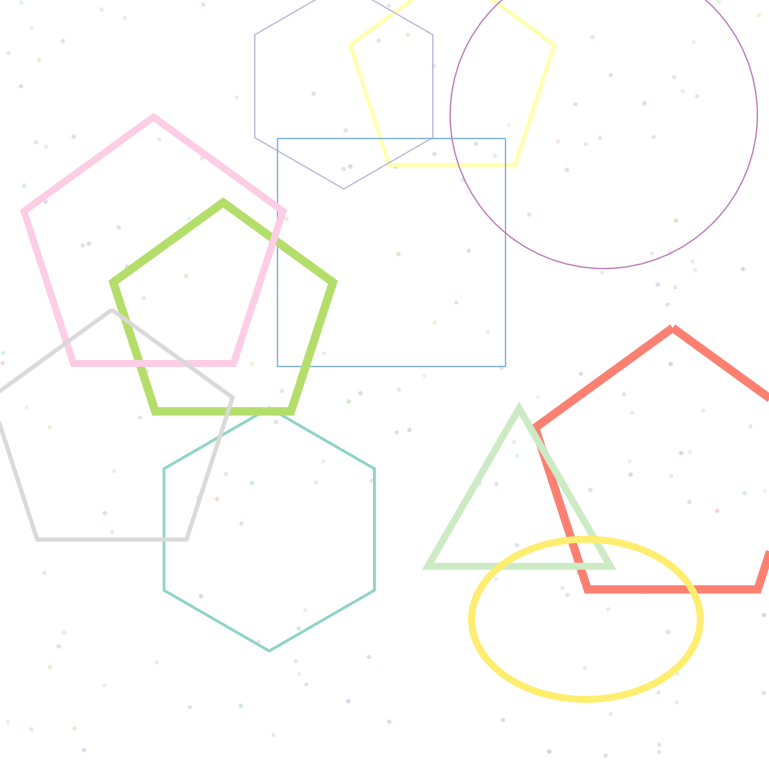[{"shape": "hexagon", "thickness": 1, "radius": 0.79, "center": [0.35, 0.312]}, {"shape": "pentagon", "thickness": 1.5, "radius": 0.7, "center": [0.587, 0.899]}, {"shape": "hexagon", "thickness": 0.5, "radius": 0.67, "center": [0.446, 0.888]}, {"shape": "pentagon", "thickness": 3, "radius": 0.94, "center": [0.874, 0.386]}, {"shape": "square", "thickness": 0.5, "radius": 0.74, "center": [0.508, 0.673]}, {"shape": "pentagon", "thickness": 3, "radius": 0.75, "center": [0.29, 0.587]}, {"shape": "pentagon", "thickness": 2.5, "radius": 0.88, "center": [0.199, 0.671]}, {"shape": "pentagon", "thickness": 1.5, "radius": 0.82, "center": [0.145, 0.433]}, {"shape": "circle", "thickness": 0.5, "radius": 1.0, "center": [0.784, 0.851]}, {"shape": "triangle", "thickness": 2.5, "radius": 0.68, "center": [0.674, 0.333]}, {"shape": "oval", "thickness": 2.5, "radius": 0.74, "center": [0.761, 0.196]}]